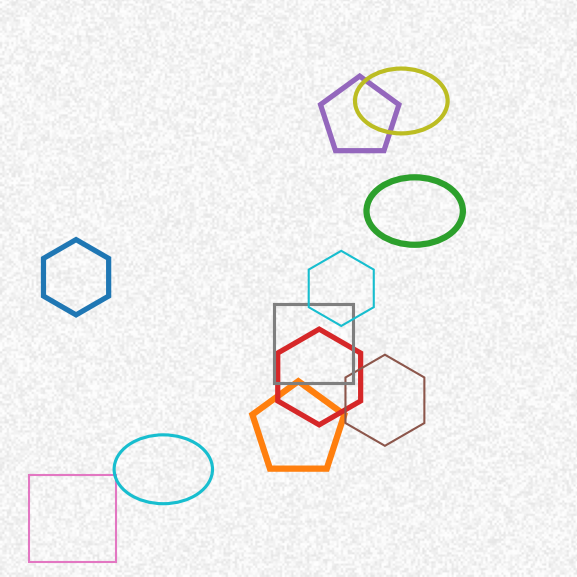[{"shape": "hexagon", "thickness": 2.5, "radius": 0.33, "center": [0.132, 0.519]}, {"shape": "pentagon", "thickness": 3, "radius": 0.42, "center": [0.517, 0.255]}, {"shape": "oval", "thickness": 3, "radius": 0.42, "center": [0.718, 0.634]}, {"shape": "hexagon", "thickness": 2.5, "radius": 0.41, "center": [0.553, 0.346]}, {"shape": "pentagon", "thickness": 2.5, "radius": 0.36, "center": [0.623, 0.796]}, {"shape": "hexagon", "thickness": 1, "radius": 0.39, "center": [0.667, 0.306]}, {"shape": "square", "thickness": 1, "radius": 0.38, "center": [0.125, 0.101]}, {"shape": "square", "thickness": 1.5, "radius": 0.34, "center": [0.543, 0.404]}, {"shape": "oval", "thickness": 2, "radius": 0.4, "center": [0.695, 0.824]}, {"shape": "hexagon", "thickness": 1, "radius": 0.33, "center": [0.591, 0.5]}, {"shape": "oval", "thickness": 1.5, "radius": 0.43, "center": [0.283, 0.187]}]